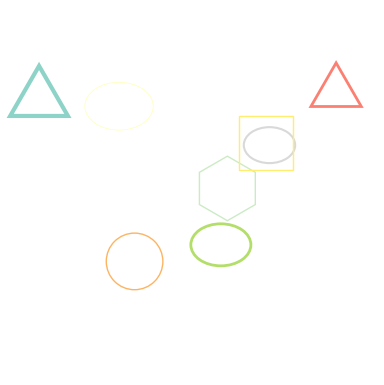[{"shape": "triangle", "thickness": 3, "radius": 0.43, "center": [0.101, 0.742]}, {"shape": "oval", "thickness": 0.5, "radius": 0.44, "center": [0.309, 0.724]}, {"shape": "triangle", "thickness": 2, "radius": 0.38, "center": [0.873, 0.761]}, {"shape": "circle", "thickness": 1, "radius": 0.37, "center": [0.35, 0.321]}, {"shape": "oval", "thickness": 2, "radius": 0.39, "center": [0.574, 0.364]}, {"shape": "oval", "thickness": 1.5, "radius": 0.33, "center": [0.7, 0.623]}, {"shape": "hexagon", "thickness": 1, "radius": 0.42, "center": [0.591, 0.511]}, {"shape": "square", "thickness": 1, "radius": 0.35, "center": [0.691, 0.628]}]